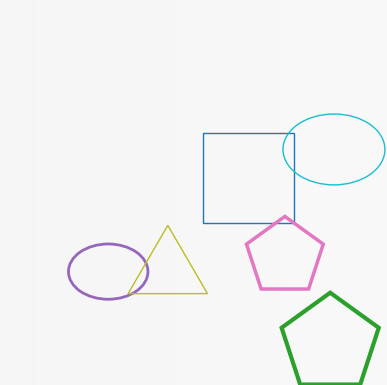[{"shape": "square", "thickness": 1, "radius": 0.59, "center": [0.642, 0.537]}, {"shape": "pentagon", "thickness": 3, "radius": 0.66, "center": [0.852, 0.108]}, {"shape": "oval", "thickness": 2, "radius": 0.51, "center": [0.279, 0.294]}, {"shape": "pentagon", "thickness": 2.5, "radius": 0.52, "center": [0.735, 0.334]}, {"shape": "triangle", "thickness": 1, "radius": 0.59, "center": [0.433, 0.296]}, {"shape": "oval", "thickness": 1, "radius": 0.66, "center": [0.862, 0.612]}]